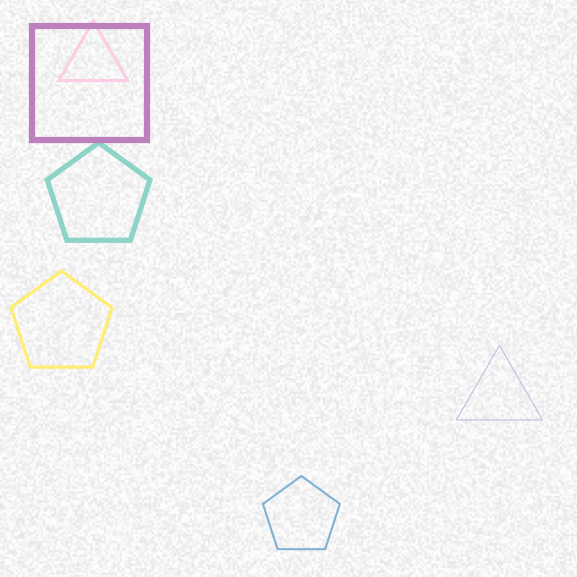[{"shape": "pentagon", "thickness": 2.5, "radius": 0.47, "center": [0.171, 0.659]}, {"shape": "triangle", "thickness": 0.5, "radius": 0.43, "center": [0.865, 0.315]}, {"shape": "pentagon", "thickness": 1, "radius": 0.35, "center": [0.522, 0.105]}, {"shape": "triangle", "thickness": 1.5, "radius": 0.35, "center": [0.162, 0.894]}, {"shape": "square", "thickness": 3, "radius": 0.5, "center": [0.155, 0.855]}, {"shape": "pentagon", "thickness": 1.5, "radius": 0.46, "center": [0.107, 0.438]}]